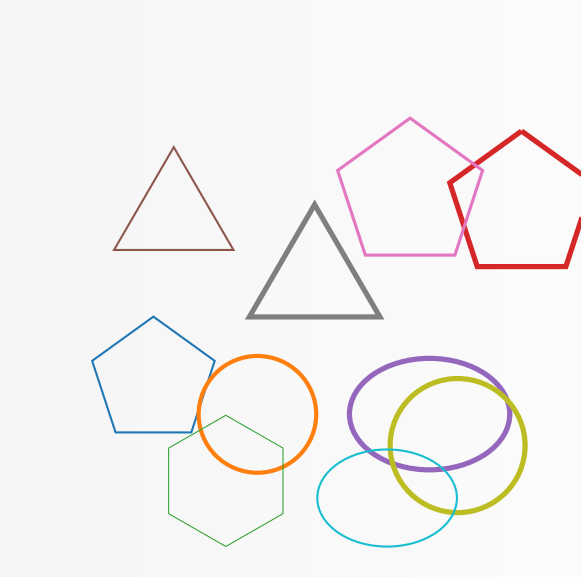[{"shape": "pentagon", "thickness": 1, "radius": 0.55, "center": [0.264, 0.34]}, {"shape": "circle", "thickness": 2, "radius": 0.51, "center": [0.443, 0.282]}, {"shape": "hexagon", "thickness": 0.5, "radius": 0.57, "center": [0.388, 0.166]}, {"shape": "pentagon", "thickness": 2.5, "radius": 0.65, "center": [0.897, 0.642]}, {"shape": "oval", "thickness": 2.5, "radius": 0.69, "center": [0.739, 0.282]}, {"shape": "triangle", "thickness": 1, "radius": 0.59, "center": [0.299, 0.626]}, {"shape": "pentagon", "thickness": 1.5, "radius": 0.66, "center": [0.706, 0.663]}, {"shape": "triangle", "thickness": 2.5, "radius": 0.65, "center": [0.541, 0.515]}, {"shape": "circle", "thickness": 2.5, "radius": 0.58, "center": [0.787, 0.228]}, {"shape": "oval", "thickness": 1, "radius": 0.6, "center": [0.666, 0.137]}]